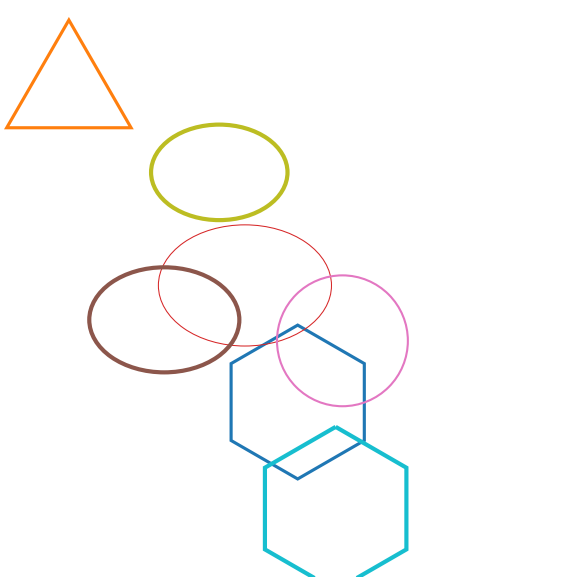[{"shape": "hexagon", "thickness": 1.5, "radius": 0.67, "center": [0.516, 0.303]}, {"shape": "triangle", "thickness": 1.5, "radius": 0.62, "center": [0.119, 0.84]}, {"shape": "oval", "thickness": 0.5, "radius": 0.75, "center": [0.424, 0.505]}, {"shape": "oval", "thickness": 2, "radius": 0.65, "center": [0.285, 0.445]}, {"shape": "circle", "thickness": 1, "radius": 0.57, "center": [0.593, 0.409]}, {"shape": "oval", "thickness": 2, "radius": 0.59, "center": [0.38, 0.701]}, {"shape": "hexagon", "thickness": 2, "radius": 0.71, "center": [0.581, 0.119]}]